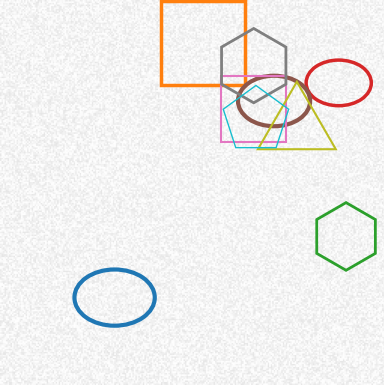[{"shape": "oval", "thickness": 3, "radius": 0.52, "center": [0.298, 0.227]}, {"shape": "square", "thickness": 2.5, "radius": 0.55, "center": [0.527, 0.887]}, {"shape": "hexagon", "thickness": 2, "radius": 0.44, "center": [0.899, 0.386]}, {"shape": "oval", "thickness": 2.5, "radius": 0.42, "center": [0.88, 0.785]}, {"shape": "oval", "thickness": 3, "radius": 0.47, "center": [0.712, 0.738]}, {"shape": "square", "thickness": 1.5, "radius": 0.42, "center": [0.658, 0.717]}, {"shape": "hexagon", "thickness": 2, "radius": 0.48, "center": [0.659, 0.829]}, {"shape": "triangle", "thickness": 1.5, "radius": 0.58, "center": [0.771, 0.671]}, {"shape": "pentagon", "thickness": 1, "radius": 0.45, "center": [0.665, 0.689]}]